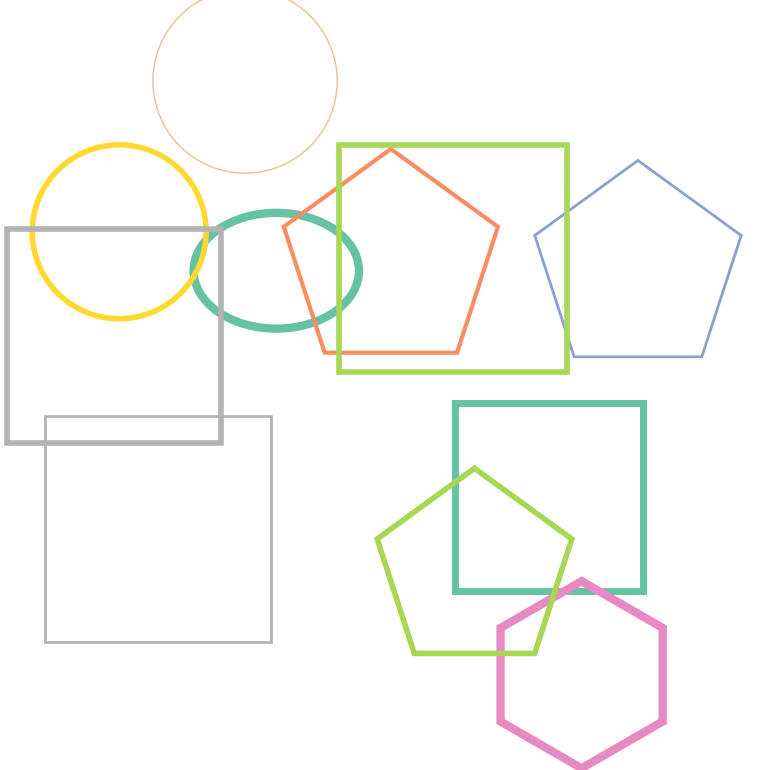[{"shape": "oval", "thickness": 3, "radius": 0.54, "center": [0.359, 0.648]}, {"shape": "square", "thickness": 2.5, "radius": 0.61, "center": [0.713, 0.354]}, {"shape": "pentagon", "thickness": 1.5, "radius": 0.73, "center": [0.508, 0.66]}, {"shape": "pentagon", "thickness": 1, "radius": 0.7, "center": [0.829, 0.651]}, {"shape": "hexagon", "thickness": 3, "radius": 0.61, "center": [0.755, 0.124]}, {"shape": "square", "thickness": 2, "radius": 0.74, "center": [0.588, 0.664]}, {"shape": "pentagon", "thickness": 2, "radius": 0.66, "center": [0.616, 0.259]}, {"shape": "circle", "thickness": 2, "radius": 0.56, "center": [0.155, 0.699]}, {"shape": "circle", "thickness": 0.5, "radius": 0.6, "center": [0.318, 0.895]}, {"shape": "square", "thickness": 1, "radius": 0.73, "center": [0.205, 0.313]}, {"shape": "square", "thickness": 2, "radius": 0.7, "center": [0.148, 0.563]}]